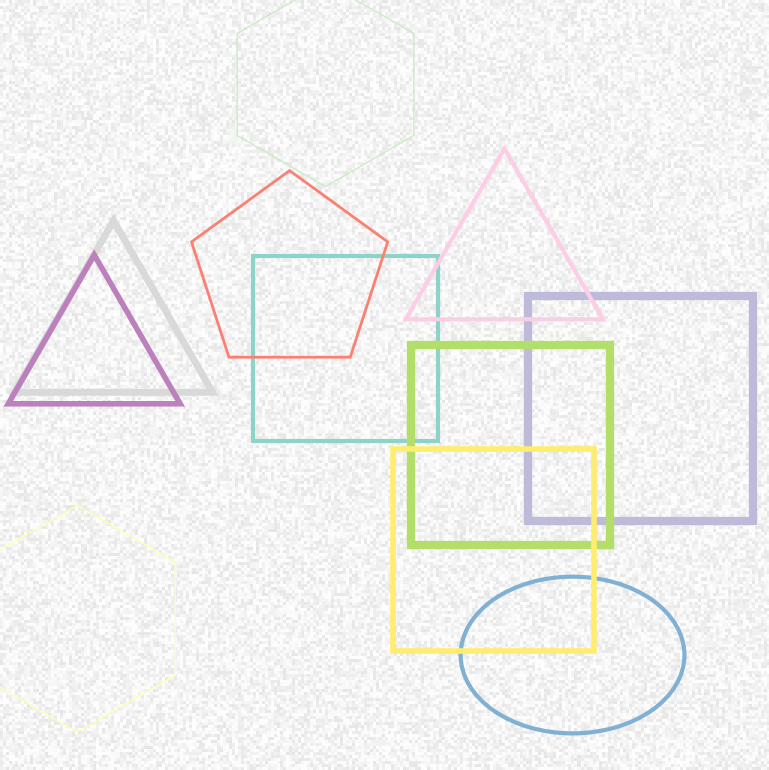[{"shape": "square", "thickness": 1.5, "radius": 0.6, "center": [0.449, 0.548]}, {"shape": "hexagon", "thickness": 0.5, "radius": 0.74, "center": [0.1, 0.197]}, {"shape": "square", "thickness": 3, "radius": 0.73, "center": [0.832, 0.469]}, {"shape": "pentagon", "thickness": 1, "radius": 0.67, "center": [0.376, 0.644]}, {"shape": "oval", "thickness": 1.5, "radius": 0.73, "center": [0.744, 0.149]}, {"shape": "square", "thickness": 3, "radius": 0.65, "center": [0.663, 0.422]}, {"shape": "triangle", "thickness": 1.5, "radius": 0.74, "center": [0.655, 0.659]}, {"shape": "triangle", "thickness": 2.5, "radius": 0.74, "center": [0.147, 0.565]}, {"shape": "triangle", "thickness": 2, "radius": 0.64, "center": [0.122, 0.54]}, {"shape": "hexagon", "thickness": 0.5, "radius": 0.66, "center": [0.423, 0.89]}, {"shape": "square", "thickness": 2, "radius": 0.65, "center": [0.641, 0.286]}]